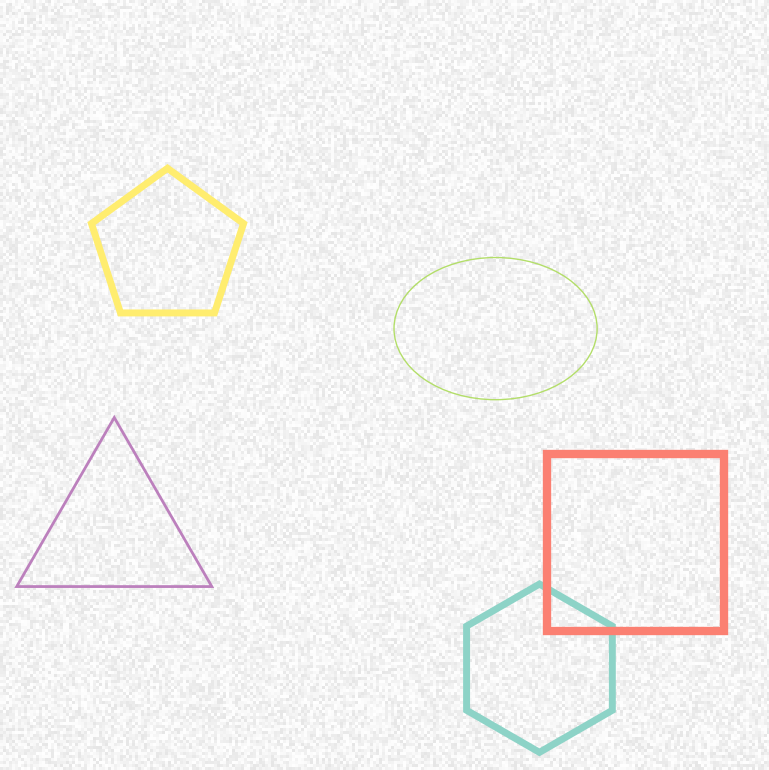[{"shape": "hexagon", "thickness": 2.5, "radius": 0.55, "center": [0.701, 0.132]}, {"shape": "square", "thickness": 3, "radius": 0.57, "center": [0.825, 0.295]}, {"shape": "oval", "thickness": 0.5, "radius": 0.66, "center": [0.644, 0.573]}, {"shape": "triangle", "thickness": 1, "radius": 0.73, "center": [0.148, 0.311]}, {"shape": "pentagon", "thickness": 2.5, "radius": 0.52, "center": [0.218, 0.678]}]